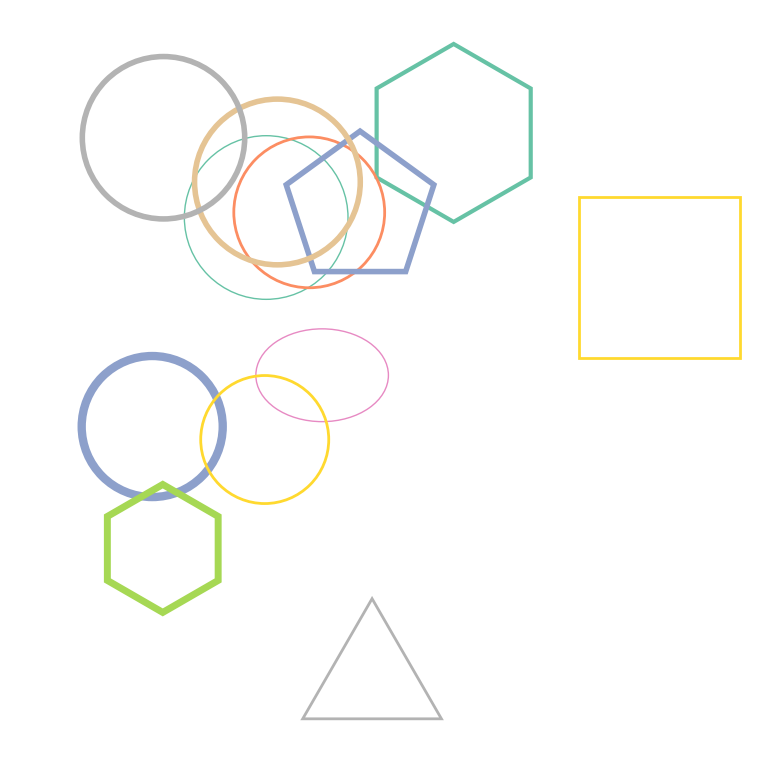[{"shape": "circle", "thickness": 0.5, "radius": 0.53, "center": [0.346, 0.718]}, {"shape": "hexagon", "thickness": 1.5, "radius": 0.58, "center": [0.589, 0.827]}, {"shape": "circle", "thickness": 1, "radius": 0.49, "center": [0.402, 0.724]}, {"shape": "circle", "thickness": 3, "radius": 0.46, "center": [0.198, 0.446]}, {"shape": "pentagon", "thickness": 2, "radius": 0.5, "center": [0.468, 0.729]}, {"shape": "oval", "thickness": 0.5, "radius": 0.43, "center": [0.418, 0.513]}, {"shape": "hexagon", "thickness": 2.5, "radius": 0.42, "center": [0.211, 0.288]}, {"shape": "square", "thickness": 1, "radius": 0.52, "center": [0.856, 0.64]}, {"shape": "circle", "thickness": 1, "radius": 0.42, "center": [0.344, 0.429]}, {"shape": "circle", "thickness": 2, "radius": 0.54, "center": [0.36, 0.764]}, {"shape": "circle", "thickness": 2, "radius": 0.53, "center": [0.212, 0.821]}, {"shape": "triangle", "thickness": 1, "radius": 0.52, "center": [0.483, 0.118]}]